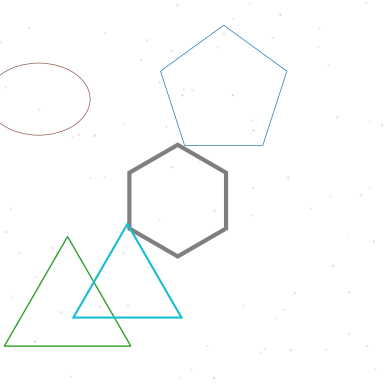[{"shape": "pentagon", "thickness": 0.5, "radius": 0.86, "center": [0.581, 0.762]}, {"shape": "triangle", "thickness": 1, "radius": 0.95, "center": [0.176, 0.196]}, {"shape": "oval", "thickness": 0.5, "radius": 0.67, "center": [0.1, 0.743]}, {"shape": "hexagon", "thickness": 3, "radius": 0.72, "center": [0.462, 0.479]}, {"shape": "triangle", "thickness": 1.5, "radius": 0.81, "center": [0.331, 0.256]}]